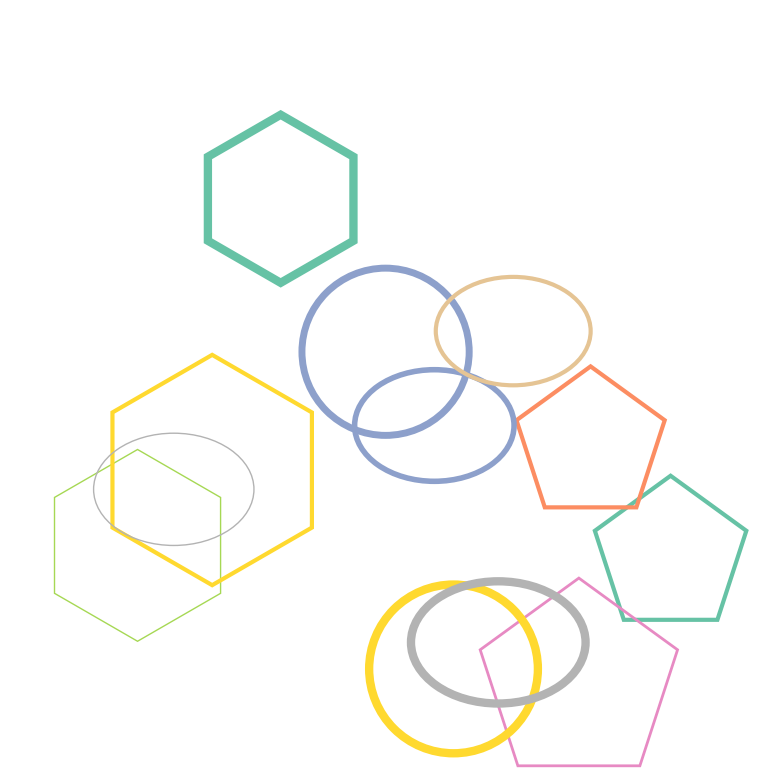[{"shape": "pentagon", "thickness": 1.5, "radius": 0.52, "center": [0.871, 0.279]}, {"shape": "hexagon", "thickness": 3, "radius": 0.55, "center": [0.365, 0.742]}, {"shape": "pentagon", "thickness": 1.5, "radius": 0.51, "center": [0.767, 0.423]}, {"shape": "oval", "thickness": 2, "radius": 0.52, "center": [0.564, 0.447]}, {"shape": "circle", "thickness": 2.5, "radius": 0.54, "center": [0.501, 0.543]}, {"shape": "pentagon", "thickness": 1, "radius": 0.67, "center": [0.752, 0.114]}, {"shape": "hexagon", "thickness": 0.5, "radius": 0.62, "center": [0.179, 0.292]}, {"shape": "hexagon", "thickness": 1.5, "radius": 0.75, "center": [0.276, 0.39]}, {"shape": "circle", "thickness": 3, "radius": 0.55, "center": [0.589, 0.131]}, {"shape": "oval", "thickness": 1.5, "radius": 0.5, "center": [0.667, 0.57]}, {"shape": "oval", "thickness": 3, "radius": 0.57, "center": [0.647, 0.166]}, {"shape": "oval", "thickness": 0.5, "radius": 0.52, "center": [0.226, 0.365]}]